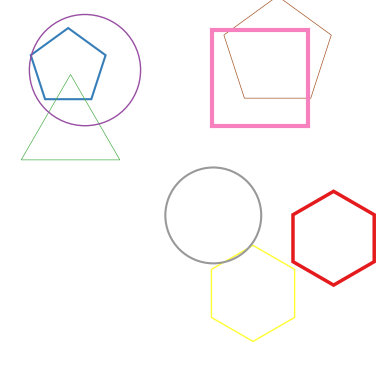[{"shape": "hexagon", "thickness": 2.5, "radius": 0.61, "center": [0.866, 0.381]}, {"shape": "pentagon", "thickness": 1.5, "radius": 0.51, "center": [0.177, 0.825]}, {"shape": "triangle", "thickness": 0.5, "radius": 0.74, "center": [0.183, 0.659]}, {"shape": "circle", "thickness": 1, "radius": 0.72, "center": [0.221, 0.818]}, {"shape": "hexagon", "thickness": 1, "radius": 0.62, "center": [0.657, 0.238]}, {"shape": "pentagon", "thickness": 0.5, "radius": 0.73, "center": [0.721, 0.864]}, {"shape": "square", "thickness": 3, "radius": 0.62, "center": [0.676, 0.798]}, {"shape": "circle", "thickness": 1.5, "radius": 0.62, "center": [0.554, 0.44]}]